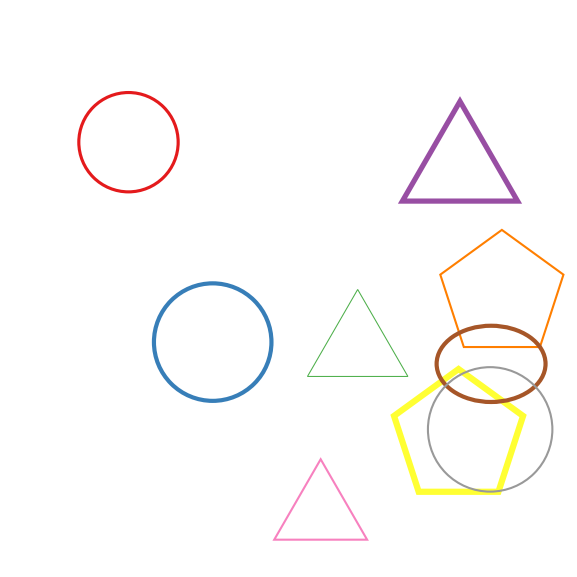[{"shape": "circle", "thickness": 1.5, "radius": 0.43, "center": [0.222, 0.753]}, {"shape": "circle", "thickness": 2, "radius": 0.51, "center": [0.368, 0.407]}, {"shape": "triangle", "thickness": 0.5, "radius": 0.5, "center": [0.619, 0.397]}, {"shape": "triangle", "thickness": 2.5, "radius": 0.58, "center": [0.797, 0.708]}, {"shape": "pentagon", "thickness": 1, "radius": 0.56, "center": [0.869, 0.489]}, {"shape": "pentagon", "thickness": 3, "radius": 0.59, "center": [0.794, 0.243]}, {"shape": "oval", "thickness": 2, "radius": 0.47, "center": [0.85, 0.369]}, {"shape": "triangle", "thickness": 1, "radius": 0.46, "center": [0.555, 0.111]}, {"shape": "circle", "thickness": 1, "radius": 0.54, "center": [0.849, 0.256]}]